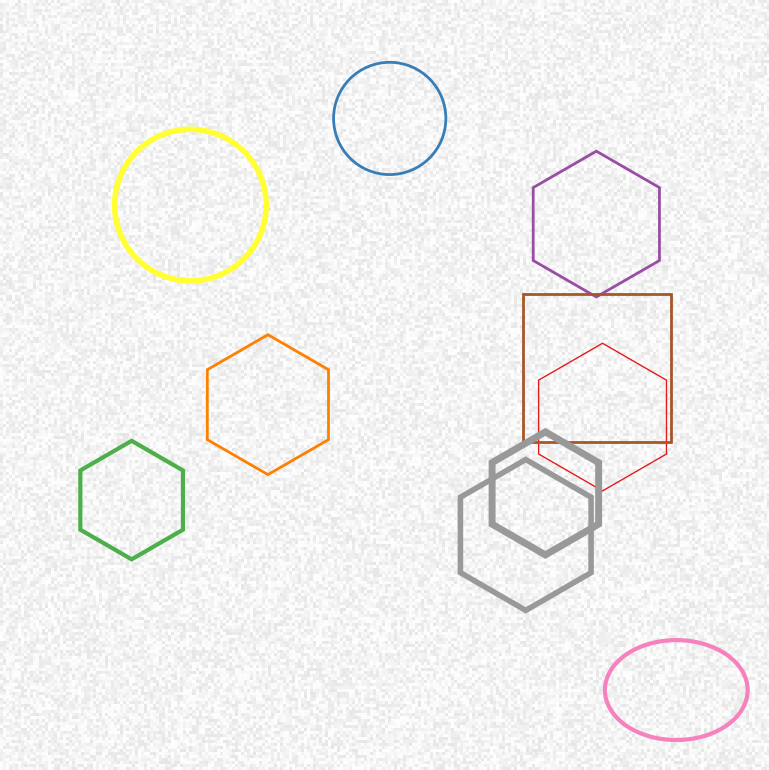[{"shape": "hexagon", "thickness": 0.5, "radius": 0.48, "center": [0.783, 0.458]}, {"shape": "circle", "thickness": 1, "radius": 0.36, "center": [0.506, 0.846]}, {"shape": "hexagon", "thickness": 1.5, "radius": 0.38, "center": [0.171, 0.351]}, {"shape": "hexagon", "thickness": 1, "radius": 0.47, "center": [0.774, 0.709]}, {"shape": "hexagon", "thickness": 1, "radius": 0.45, "center": [0.348, 0.474]}, {"shape": "circle", "thickness": 2, "radius": 0.49, "center": [0.247, 0.734]}, {"shape": "square", "thickness": 1, "radius": 0.48, "center": [0.775, 0.522]}, {"shape": "oval", "thickness": 1.5, "radius": 0.46, "center": [0.878, 0.104]}, {"shape": "hexagon", "thickness": 2.5, "radius": 0.4, "center": [0.708, 0.359]}, {"shape": "hexagon", "thickness": 2, "radius": 0.49, "center": [0.683, 0.305]}]